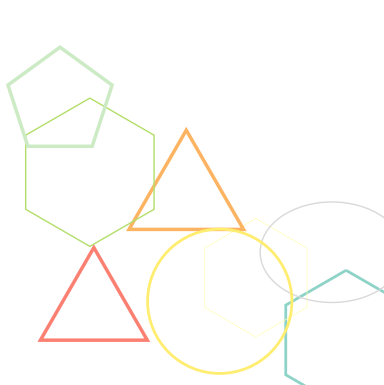[{"shape": "hexagon", "thickness": 2, "radius": 0.9, "center": [0.899, 0.117]}, {"shape": "hexagon", "thickness": 0.5, "radius": 0.77, "center": [0.664, 0.279]}, {"shape": "triangle", "thickness": 2.5, "radius": 0.8, "center": [0.244, 0.197]}, {"shape": "triangle", "thickness": 2.5, "radius": 0.86, "center": [0.484, 0.49]}, {"shape": "hexagon", "thickness": 1, "radius": 0.96, "center": [0.233, 0.553]}, {"shape": "oval", "thickness": 1, "radius": 0.93, "center": [0.862, 0.345]}, {"shape": "pentagon", "thickness": 2.5, "radius": 0.71, "center": [0.156, 0.735]}, {"shape": "circle", "thickness": 2, "radius": 0.94, "center": [0.571, 0.217]}]